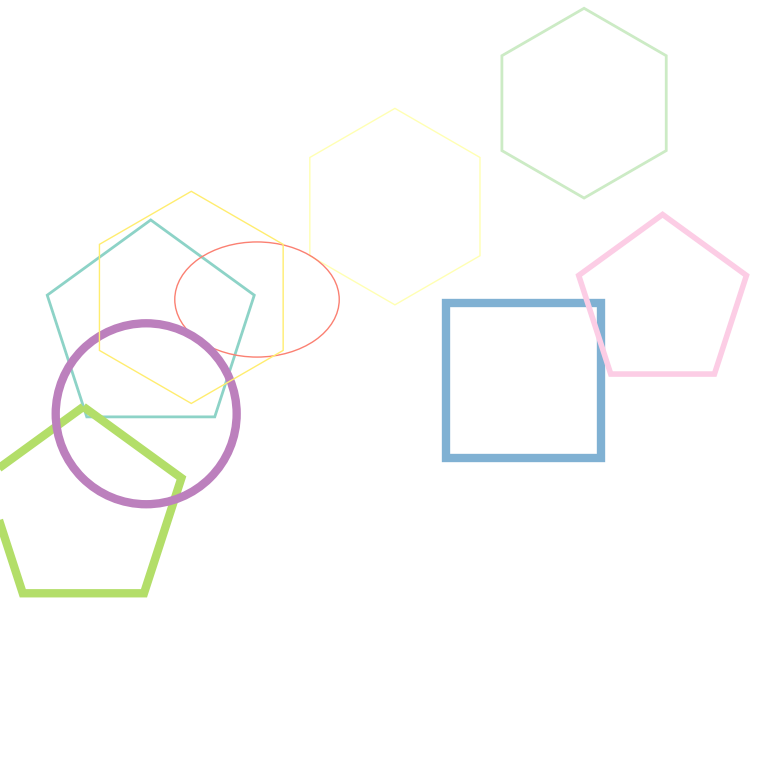[{"shape": "pentagon", "thickness": 1, "radius": 0.71, "center": [0.196, 0.573]}, {"shape": "hexagon", "thickness": 0.5, "radius": 0.64, "center": [0.513, 0.732]}, {"shape": "oval", "thickness": 0.5, "radius": 0.53, "center": [0.334, 0.611]}, {"shape": "square", "thickness": 3, "radius": 0.5, "center": [0.68, 0.506]}, {"shape": "pentagon", "thickness": 3, "radius": 0.67, "center": [0.108, 0.338]}, {"shape": "pentagon", "thickness": 2, "radius": 0.57, "center": [0.861, 0.607]}, {"shape": "circle", "thickness": 3, "radius": 0.59, "center": [0.19, 0.463]}, {"shape": "hexagon", "thickness": 1, "radius": 0.62, "center": [0.759, 0.866]}, {"shape": "hexagon", "thickness": 0.5, "radius": 0.69, "center": [0.248, 0.614]}]